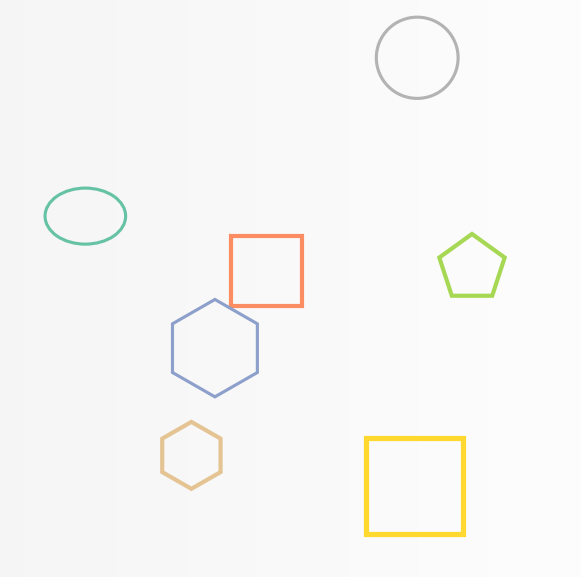[{"shape": "oval", "thickness": 1.5, "radius": 0.35, "center": [0.147, 0.625]}, {"shape": "square", "thickness": 2, "radius": 0.31, "center": [0.458, 0.53]}, {"shape": "hexagon", "thickness": 1.5, "radius": 0.42, "center": [0.37, 0.396]}, {"shape": "pentagon", "thickness": 2, "radius": 0.3, "center": [0.812, 0.535]}, {"shape": "square", "thickness": 2.5, "radius": 0.41, "center": [0.713, 0.158]}, {"shape": "hexagon", "thickness": 2, "radius": 0.29, "center": [0.329, 0.211]}, {"shape": "circle", "thickness": 1.5, "radius": 0.35, "center": [0.718, 0.899]}]